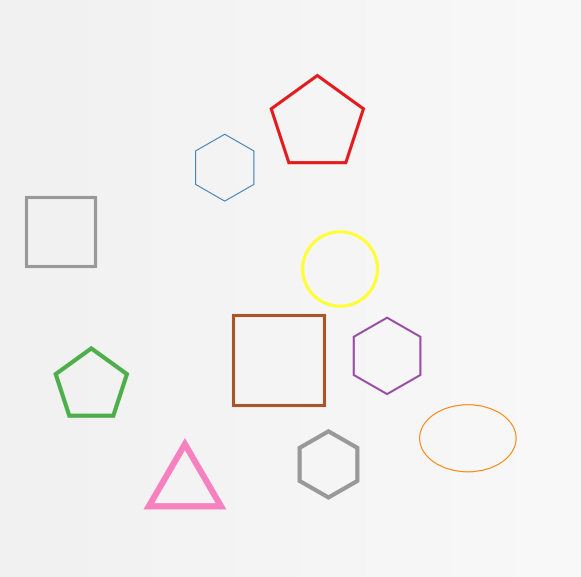[{"shape": "pentagon", "thickness": 1.5, "radius": 0.42, "center": [0.546, 0.785]}, {"shape": "hexagon", "thickness": 0.5, "radius": 0.29, "center": [0.387, 0.709]}, {"shape": "pentagon", "thickness": 2, "radius": 0.32, "center": [0.157, 0.331]}, {"shape": "hexagon", "thickness": 1, "radius": 0.33, "center": [0.666, 0.383]}, {"shape": "oval", "thickness": 0.5, "radius": 0.42, "center": [0.805, 0.24]}, {"shape": "circle", "thickness": 1.5, "radius": 0.32, "center": [0.585, 0.533]}, {"shape": "square", "thickness": 1.5, "radius": 0.39, "center": [0.479, 0.376]}, {"shape": "triangle", "thickness": 3, "radius": 0.36, "center": [0.318, 0.158]}, {"shape": "hexagon", "thickness": 2, "radius": 0.29, "center": [0.565, 0.195]}, {"shape": "square", "thickness": 1.5, "radius": 0.3, "center": [0.103, 0.598]}]